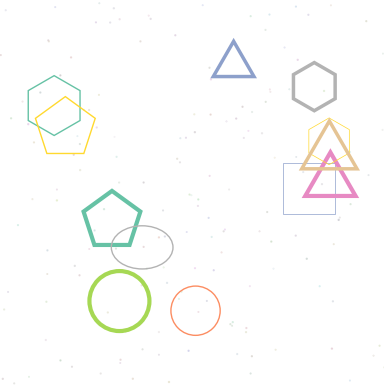[{"shape": "pentagon", "thickness": 3, "radius": 0.39, "center": [0.291, 0.427]}, {"shape": "hexagon", "thickness": 1, "radius": 0.39, "center": [0.141, 0.726]}, {"shape": "circle", "thickness": 1, "radius": 0.32, "center": [0.508, 0.193]}, {"shape": "square", "thickness": 0.5, "radius": 0.33, "center": [0.803, 0.51]}, {"shape": "triangle", "thickness": 2.5, "radius": 0.31, "center": [0.607, 0.832]}, {"shape": "triangle", "thickness": 3, "radius": 0.38, "center": [0.858, 0.529]}, {"shape": "circle", "thickness": 3, "radius": 0.39, "center": [0.31, 0.218]}, {"shape": "hexagon", "thickness": 0.5, "radius": 0.3, "center": [0.855, 0.633]}, {"shape": "pentagon", "thickness": 1, "radius": 0.41, "center": [0.17, 0.667]}, {"shape": "triangle", "thickness": 2.5, "radius": 0.41, "center": [0.856, 0.603]}, {"shape": "hexagon", "thickness": 2.5, "radius": 0.31, "center": [0.816, 0.775]}, {"shape": "oval", "thickness": 1, "radius": 0.4, "center": [0.369, 0.357]}]